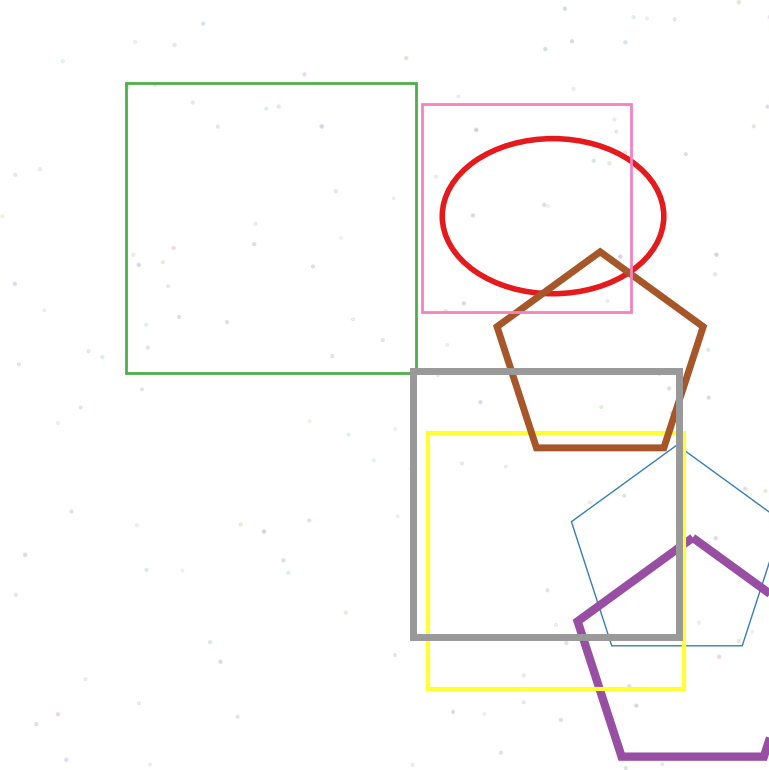[{"shape": "oval", "thickness": 2, "radius": 0.72, "center": [0.718, 0.719]}, {"shape": "pentagon", "thickness": 0.5, "radius": 0.72, "center": [0.879, 0.278]}, {"shape": "square", "thickness": 1, "radius": 0.94, "center": [0.352, 0.704]}, {"shape": "pentagon", "thickness": 3, "radius": 0.79, "center": [0.9, 0.145]}, {"shape": "square", "thickness": 1.5, "radius": 0.83, "center": [0.722, 0.272]}, {"shape": "pentagon", "thickness": 2.5, "radius": 0.7, "center": [0.779, 0.532]}, {"shape": "square", "thickness": 1, "radius": 0.68, "center": [0.683, 0.73]}, {"shape": "square", "thickness": 2.5, "radius": 0.86, "center": [0.709, 0.346]}]